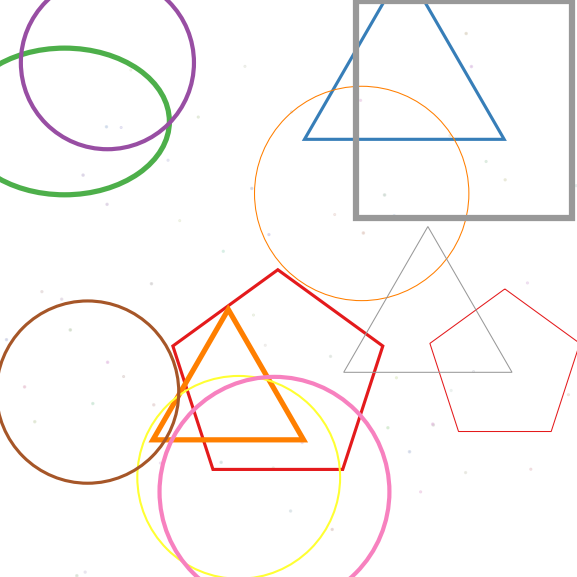[{"shape": "pentagon", "thickness": 1.5, "radius": 0.96, "center": [0.481, 0.341]}, {"shape": "pentagon", "thickness": 0.5, "radius": 0.68, "center": [0.874, 0.362]}, {"shape": "triangle", "thickness": 1.5, "radius": 1.0, "center": [0.7, 0.858]}, {"shape": "oval", "thickness": 2.5, "radius": 0.91, "center": [0.112, 0.789]}, {"shape": "circle", "thickness": 2, "radius": 0.75, "center": [0.186, 0.891]}, {"shape": "circle", "thickness": 0.5, "radius": 0.93, "center": [0.626, 0.664]}, {"shape": "triangle", "thickness": 2.5, "radius": 0.75, "center": [0.395, 0.313]}, {"shape": "circle", "thickness": 1, "radius": 0.88, "center": [0.413, 0.173]}, {"shape": "circle", "thickness": 1.5, "radius": 0.79, "center": [0.152, 0.32]}, {"shape": "circle", "thickness": 2, "radius": 1.0, "center": [0.475, 0.148]}, {"shape": "square", "thickness": 3, "radius": 0.94, "center": [0.803, 0.81]}, {"shape": "triangle", "thickness": 0.5, "radius": 0.84, "center": [0.741, 0.439]}]